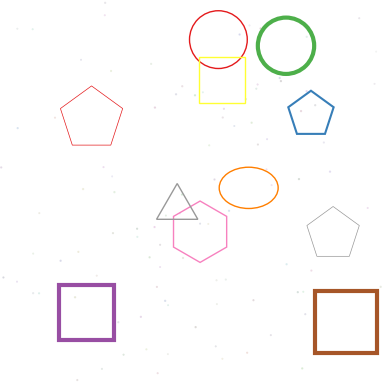[{"shape": "circle", "thickness": 1, "radius": 0.38, "center": [0.567, 0.897]}, {"shape": "pentagon", "thickness": 0.5, "radius": 0.42, "center": [0.238, 0.692]}, {"shape": "pentagon", "thickness": 1.5, "radius": 0.31, "center": [0.808, 0.702]}, {"shape": "circle", "thickness": 3, "radius": 0.37, "center": [0.743, 0.881]}, {"shape": "square", "thickness": 3, "radius": 0.36, "center": [0.225, 0.189]}, {"shape": "oval", "thickness": 1, "radius": 0.38, "center": [0.646, 0.512]}, {"shape": "square", "thickness": 1, "radius": 0.3, "center": [0.578, 0.792]}, {"shape": "square", "thickness": 3, "radius": 0.4, "center": [0.898, 0.164]}, {"shape": "hexagon", "thickness": 1, "radius": 0.4, "center": [0.52, 0.398]}, {"shape": "pentagon", "thickness": 0.5, "radius": 0.36, "center": [0.865, 0.392]}, {"shape": "triangle", "thickness": 1, "radius": 0.31, "center": [0.46, 0.461]}]